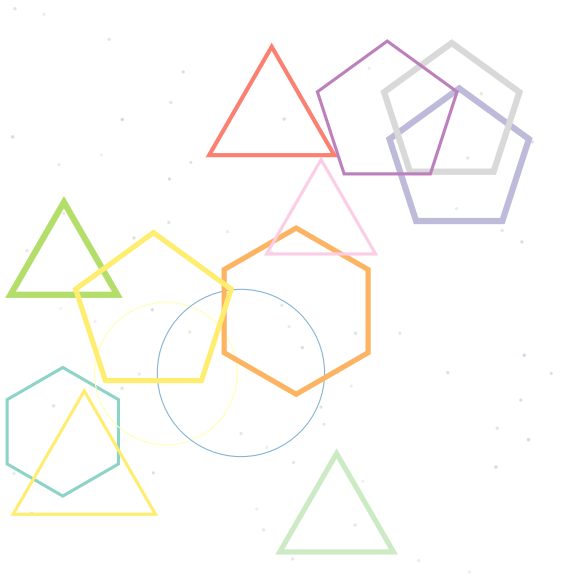[{"shape": "hexagon", "thickness": 1.5, "radius": 0.56, "center": [0.109, 0.251]}, {"shape": "circle", "thickness": 0.5, "radius": 0.62, "center": [0.287, 0.352]}, {"shape": "pentagon", "thickness": 3, "radius": 0.63, "center": [0.795, 0.719]}, {"shape": "triangle", "thickness": 2, "radius": 0.63, "center": [0.471, 0.793]}, {"shape": "circle", "thickness": 0.5, "radius": 0.72, "center": [0.417, 0.353]}, {"shape": "hexagon", "thickness": 2.5, "radius": 0.72, "center": [0.513, 0.46]}, {"shape": "triangle", "thickness": 3, "radius": 0.53, "center": [0.111, 0.542]}, {"shape": "triangle", "thickness": 1.5, "radius": 0.54, "center": [0.556, 0.614]}, {"shape": "pentagon", "thickness": 3, "radius": 0.62, "center": [0.782, 0.802]}, {"shape": "pentagon", "thickness": 1.5, "radius": 0.64, "center": [0.671, 0.801]}, {"shape": "triangle", "thickness": 2.5, "radius": 0.57, "center": [0.583, 0.1]}, {"shape": "pentagon", "thickness": 2.5, "radius": 0.71, "center": [0.266, 0.455]}, {"shape": "triangle", "thickness": 1.5, "radius": 0.71, "center": [0.146, 0.18]}]